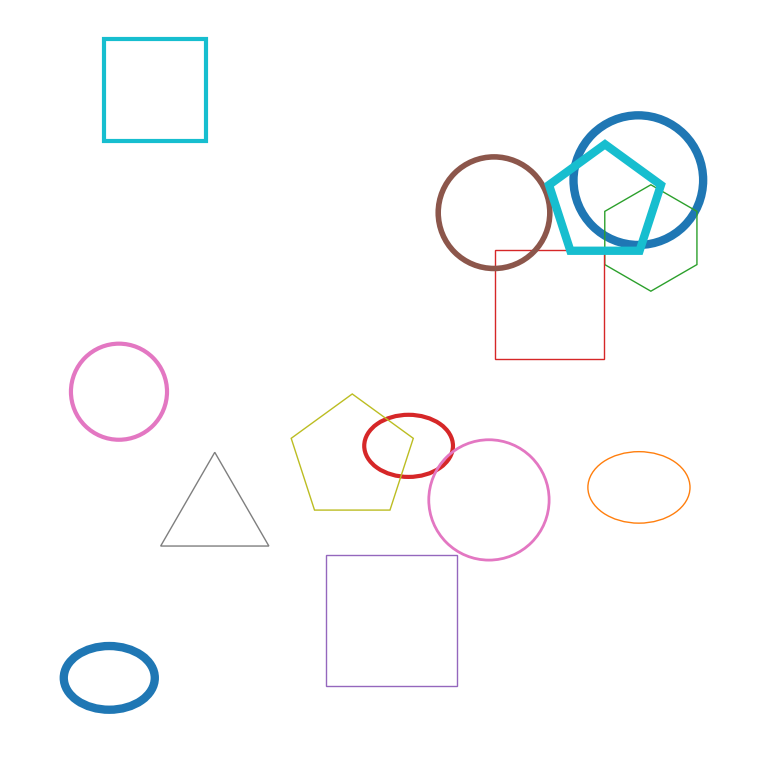[{"shape": "circle", "thickness": 3, "radius": 0.42, "center": [0.829, 0.766]}, {"shape": "oval", "thickness": 3, "radius": 0.3, "center": [0.142, 0.12]}, {"shape": "oval", "thickness": 0.5, "radius": 0.33, "center": [0.83, 0.367]}, {"shape": "hexagon", "thickness": 0.5, "radius": 0.35, "center": [0.845, 0.691]}, {"shape": "oval", "thickness": 1.5, "radius": 0.29, "center": [0.531, 0.421]}, {"shape": "square", "thickness": 0.5, "radius": 0.35, "center": [0.714, 0.604]}, {"shape": "square", "thickness": 0.5, "radius": 0.43, "center": [0.509, 0.194]}, {"shape": "circle", "thickness": 2, "radius": 0.36, "center": [0.642, 0.724]}, {"shape": "circle", "thickness": 1, "radius": 0.39, "center": [0.635, 0.351]}, {"shape": "circle", "thickness": 1.5, "radius": 0.31, "center": [0.155, 0.491]}, {"shape": "triangle", "thickness": 0.5, "radius": 0.41, "center": [0.279, 0.331]}, {"shape": "pentagon", "thickness": 0.5, "radius": 0.42, "center": [0.457, 0.405]}, {"shape": "square", "thickness": 1.5, "radius": 0.33, "center": [0.202, 0.883]}, {"shape": "pentagon", "thickness": 3, "radius": 0.38, "center": [0.786, 0.736]}]